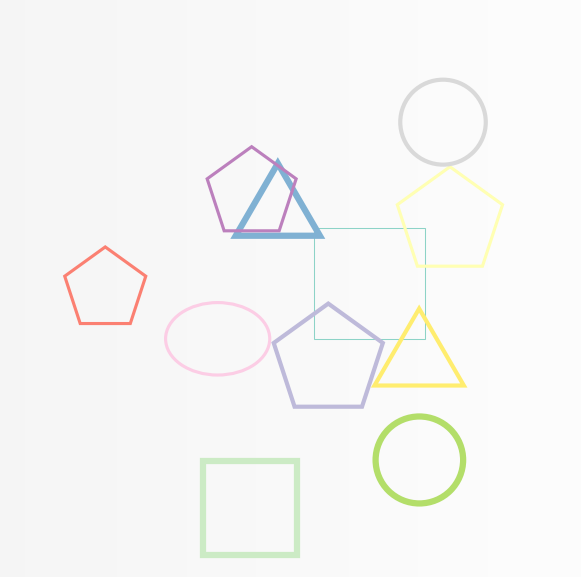[{"shape": "square", "thickness": 0.5, "radius": 0.48, "center": [0.635, 0.508]}, {"shape": "pentagon", "thickness": 1.5, "radius": 0.48, "center": [0.774, 0.615]}, {"shape": "pentagon", "thickness": 2, "radius": 0.49, "center": [0.565, 0.375]}, {"shape": "pentagon", "thickness": 1.5, "radius": 0.37, "center": [0.181, 0.498]}, {"shape": "triangle", "thickness": 3, "radius": 0.42, "center": [0.478, 0.633]}, {"shape": "circle", "thickness": 3, "radius": 0.38, "center": [0.721, 0.203]}, {"shape": "oval", "thickness": 1.5, "radius": 0.45, "center": [0.374, 0.412]}, {"shape": "circle", "thickness": 2, "radius": 0.37, "center": [0.762, 0.788]}, {"shape": "pentagon", "thickness": 1.5, "radius": 0.4, "center": [0.433, 0.665]}, {"shape": "square", "thickness": 3, "radius": 0.41, "center": [0.43, 0.119]}, {"shape": "triangle", "thickness": 2, "radius": 0.44, "center": [0.721, 0.376]}]